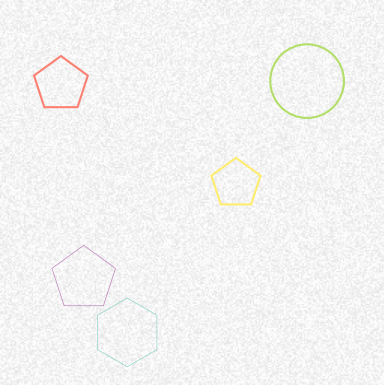[{"shape": "hexagon", "thickness": 0.5, "radius": 0.45, "center": [0.33, 0.137]}, {"shape": "pentagon", "thickness": 1.5, "radius": 0.37, "center": [0.158, 0.781]}, {"shape": "circle", "thickness": 1.5, "radius": 0.48, "center": [0.798, 0.789]}, {"shape": "pentagon", "thickness": 0.5, "radius": 0.43, "center": [0.217, 0.276]}, {"shape": "pentagon", "thickness": 1.5, "radius": 0.33, "center": [0.613, 0.523]}]